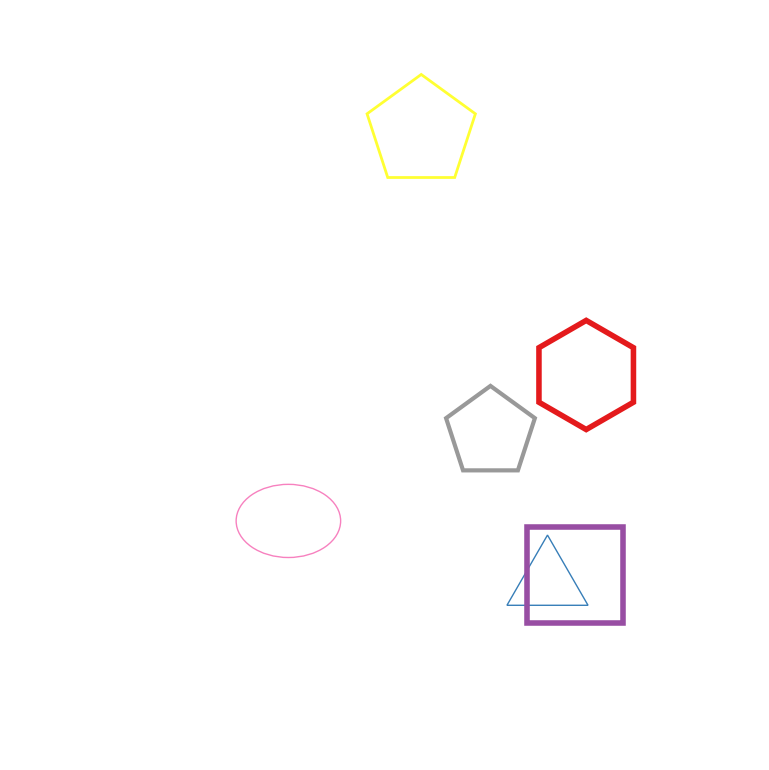[{"shape": "hexagon", "thickness": 2, "radius": 0.35, "center": [0.761, 0.513]}, {"shape": "triangle", "thickness": 0.5, "radius": 0.3, "center": [0.711, 0.244]}, {"shape": "square", "thickness": 2, "radius": 0.31, "center": [0.747, 0.254]}, {"shape": "pentagon", "thickness": 1, "radius": 0.37, "center": [0.547, 0.829]}, {"shape": "oval", "thickness": 0.5, "radius": 0.34, "center": [0.375, 0.323]}, {"shape": "pentagon", "thickness": 1.5, "radius": 0.3, "center": [0.637, 0.438]}]